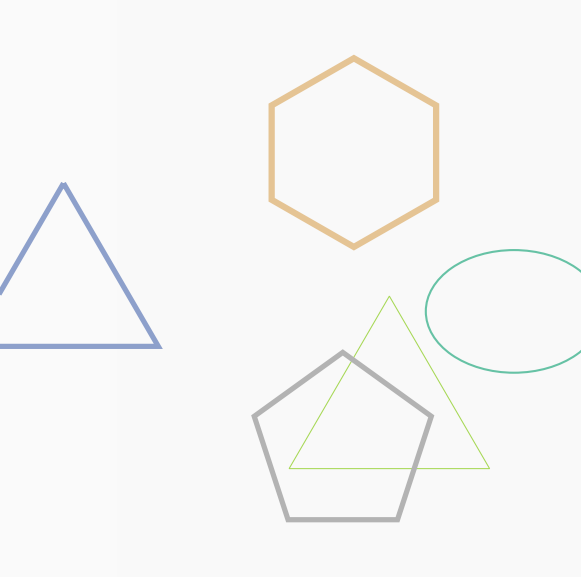[{"shape": "oval", "thickness": 1, "radius": 0.76, "center": [0.884, 0.46]}, {"shape": "triangle", "thickness": 2.5, "radius": 0.94, "center": [0.109, 0.494]}, {"shape": "triangle", "thickness": 0.5, "radius": 1.0, "center": [0.67, 0.287]}, {"shape": "hexagon", "thickness": 3, "radius": 0.82, "center": [0.609, 0.735]}, {"shape": "pentagon", "thickness": 2.5, "radius": 0.8, "center": [0.59, 0.229]}]